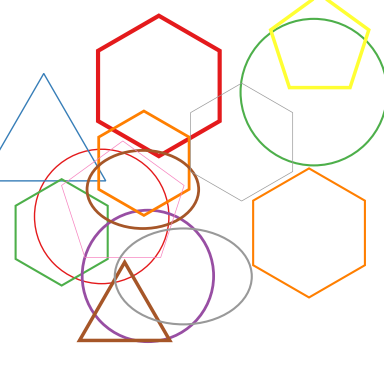[{"shape": "hexagon", "thickness": 3, "radius": 0.91, "center": [0.413, 0.777]}, {"shape": "circle", "thickness": 1, "radius": 0.87, "center": [0.264, 0.438]}, {"shape": "triangle", "thickness": 1, "radius": 0.93, "center": [0.114, 0.623]}, {"shape": "circle", "thickness": 1.5, "radius": 0.95, "center": [0.815, 0.761]}, {"shape": "hexagon", "thickness": 1.5, "radius": 0.69, "center": [0.16, 0.396]}, {"shape": "circle", "thickness": 2, "radius": 0.85, "center": [0.384, 0.283]}, {"shape": "hexagon", "thickness": 1.5, "radius": 0.84, "center": [0.803, 0.395]}, {"shape": "hexagon", "thickness": 2, "radius": 0.68, "center": [0.374, 0.576]}, {"shape": "pentagon", "thickness": 2.5, "radius": 0.67, "center": [0.83, 0.881]}, {"shape": "oval", "thickness": 2, "radius": 0.72, "center": [0.371, 0.508]}, {"shape": "triangle", "thickness": 2.5, "radius": 0.68, "center": [0.324, 0.183]}, {"shape": "pentagon", "thickness": 0.5, "radius": 0.84, "center": [0.319, 0.467]}, {"shape": "hexagon", "thickness": 0.5, "radius": 0.77, "center": [0.628, 0.631]}, {"shape": "oval", "thickness": 1.5, "radius": 0.89, "center": [0.476, 0.282]}]